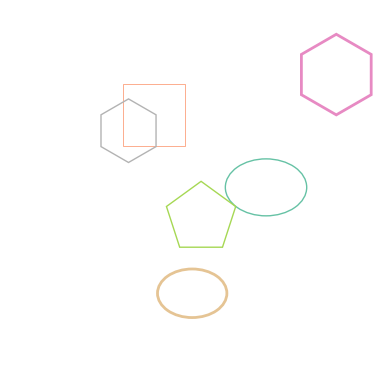[{"shape": "oval", "thickness": 1, "radius": 0.53, "center": [0.691, 0.513]}, {"shape": "square", "thickness": 0.5, "radius": 0.4, "center": [0.4, 0.701]}, {"shape": "hexagon", "thickness": 2, "radius": 0.52, "center": [0.873, 0.806]}, {"shape": "pentagon", "thickness": 1, "radius": 0.47, "center": [0.522, 0.434]}, {"shape": "oval", "thickness": 2, "radius": 0.45, "center": [0.499, 0.238]}, {"shape": "hexagon", "thickness": 1, "radius": 0.41, "center": [0.334, 0.661]}]